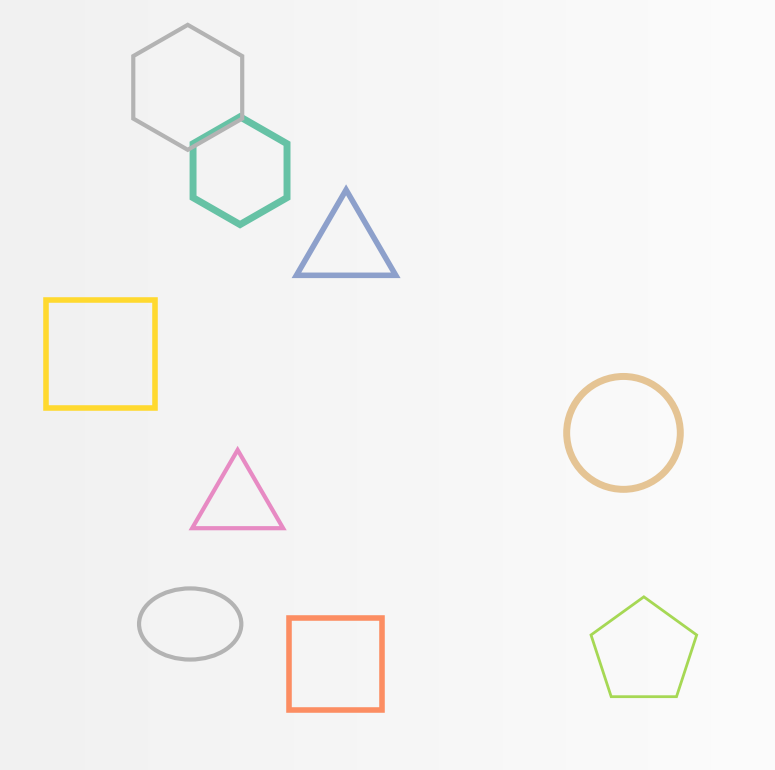[{"shape": "hexagon", "thickness": 2.5, "radius": 0.35, "center": [0.31, 0.778]}, {"shape": "square", "thickness": 2, "radius": 0.3, "center": [0.433, 0.138]}, {"shape": "triangle", "thickness": 2, "radius": 0.37, "center": [0.447, 0.679]}, {"shape": "triangle", "thickness": 1.5, "radius": 0.34, "center": [0.307, 0.348]}, {"shape": "pentagon", "thickness": 1, "radius": 0.36, "center": [0.831, 0.153]}, {"shape": "square", "thickness": 2, "radius": 0.35, "center": [0.13, 0.54]}, {"shape": "circle", "thickness": 2.5, "radius": 0.37, "center": [0.805, 0.438]}, {"shape": "oval", "thickness": 1.5, "radius": 0.33, "center": [0.245, 0.19]}, {"shape": "hexagon", "thickness": 1.5, "radius": 0.41, "center": [0.242, 0.887]}]